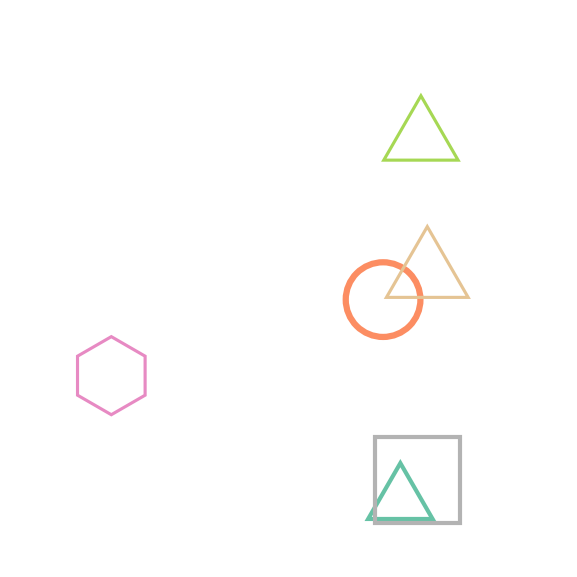[{"shape": "triangle", "thickness": 2, "radius": 0.32, "center": [0.693, 0.133]}, {"shape": "circle", "thickness": 3, "radius": 0.32, "center": [0.663, 0.48]}, {"shape": "hexagon", "thickness": 1.5, "radius": 0.34, "center": [0.193, 0.349]}, {"shape": "triangle", "thickness": 1.5, "radius": 0.37, "center": [0.729, 0.759]}, {"shape": "triangle", "thickness": 1.5, "radius": 0.41, "center": [0.74, 0.525]}, {"shape": "square", "thickness": 2, "radius": 0.37, "center": [0.723, 0.168]}]